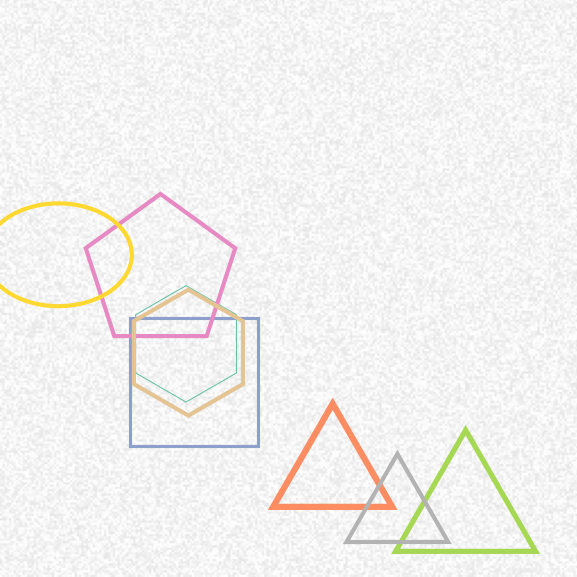[{"shape": "hexagon", "thickness": 0.5, "radius": 0.5, "center": [0.322, 0.404]}, {"shape": "triangle", "thickness": 3, "radius": 0.6, "center": [0.576, 0.181]}, {"shape": "square", "thickness": 1.5, "radius": 0.56, "center": [0.336, 0.338]}, {"shape": "pentagon", "thickness": 2, "radius": 0.68, "center": [0.278, 0.527]}, {"shape": "triangle", "thickness": 2.5, "radius": 0.7, "center": [0.806, 0.114]}, {"shape": "oval", "thickness": 2, "radius": 0.64, "center": [0.101, 0.558]}, {"shape": "hexagon", "thickness": 2, "radius": 0.54, "center": [0.326, 0.389]}, {"shape": "triangle", "thickness": 2, "radius": 0.51, "center": [0.688, 0.111]}]